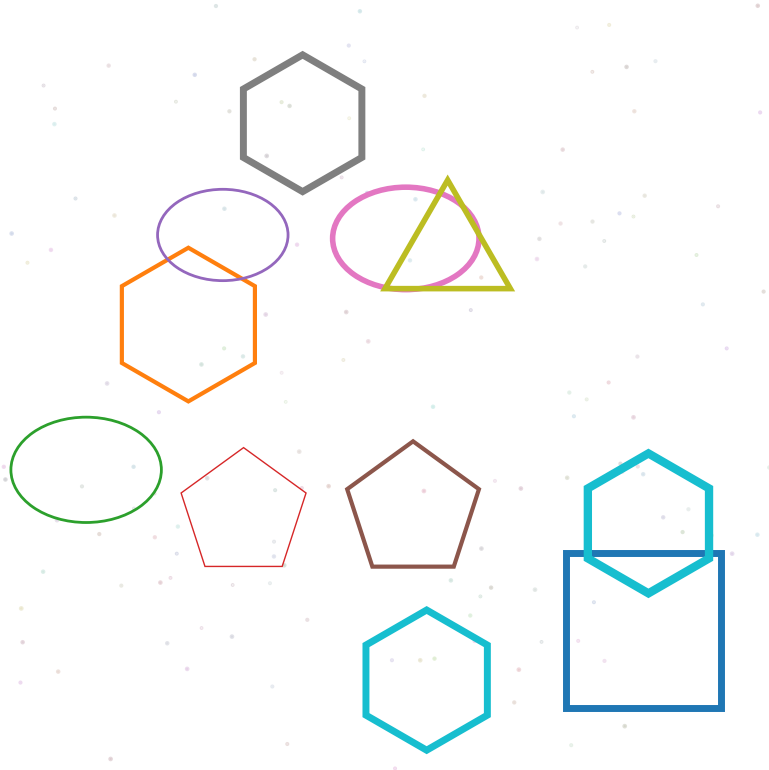[{"shape": "square", "thickness": 2.5, "radius": 0.5, "center": [0.835, 0.181]}, {"shape": "hexagon", "thickness": 1.5, "radius": 0.5, "center": [0.245, 0.578]}, {"shape": "oval", "thickness": 1, "radius": 0.49, "center": [0.112, 0.39]}, {"shape": "pentagon", "thickness": 0.5, "radius": 0.43, "center": [0.316, 0.333]}, {"shape": "oval", "thickness": 1, "radius": 0.42, "center": [0.289, 0.695]}, {"shape": "pentagon", "thickness": 1.5, "radius": 0.45, "center": [0.536, 0.337]}, {"shape": "oval", "thickness": 2, "radius": 0.48, "center": [0.527, 0.69]}, {"shape": "hexagon", "thickness": 2.5, "radius": 0.44, "center": [0.393, 0.84]}, {"shape": "triangle", "thickness": 2, "radius": 0.47, "center": [0.581, 0.672]}, {"shape": "hexagon", "thickness": 3, "radius": 0.45, "center": [0.842, 0.32]}, {"shape": "hexagon", "thickness": 2.5, "radius": 0.46, "center": [0.554, 0.117]}]